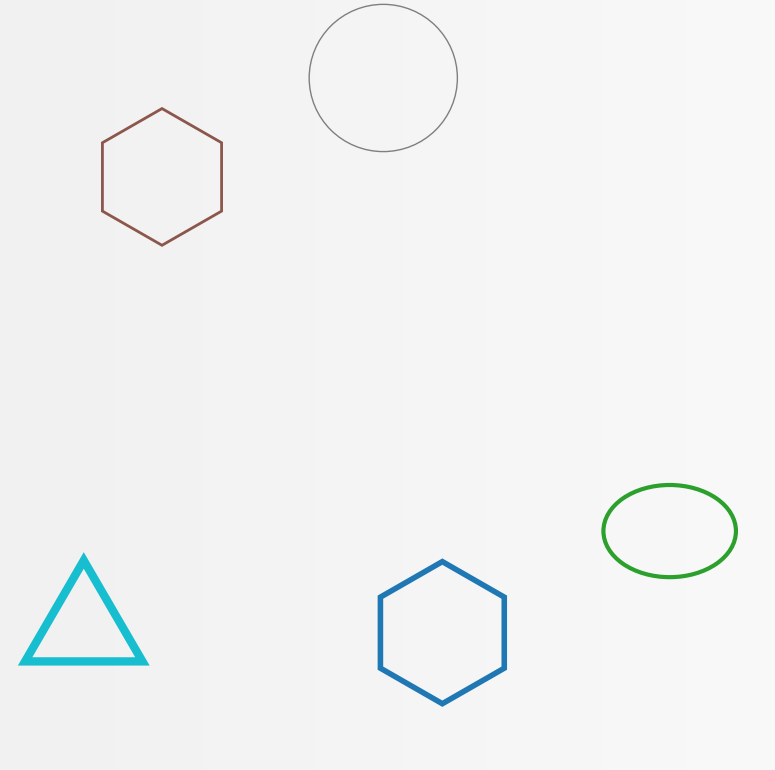[{"shape": "hexagon", "thickness": 2, "radius": 0.46, "center": [0.571, 0.178]}, {"shape": "oval", "thickness": 1.5, "radius": 0.43, "center": [0.864, 0.31]}, {"shape": "hexagon", "thickness": 1, "radius": 0.44, "center": [0.209, 0.77]}, {"shape": "circle", "thickness": 0.5, "radius": 0.48, "center": [0.495, 0.899]}, {"shape": "triangle", "thickness": 3, "radius": 0.44, "center": [0.108, 0.185]}]